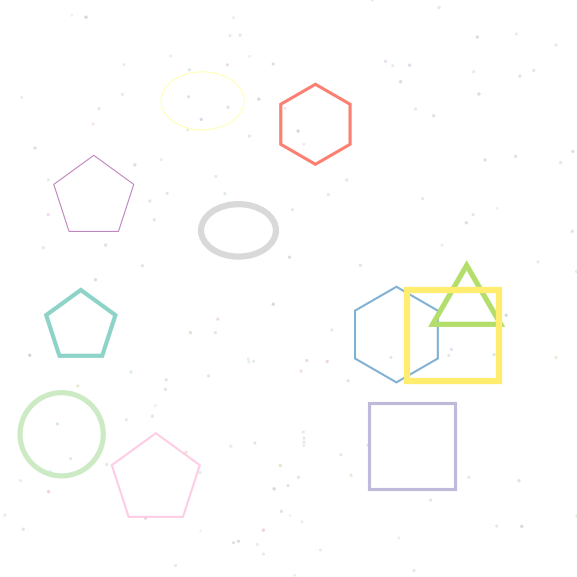[{"shape": "pentagon", "thickness": 2, "radius": 0.32, "center": [0.14, 0.434]}, {"shape": "oval", "thickness": 0.5, "radius": 0.36, "center": [0.351, 0.824]}, {"shape": "square", "thickness": 1.5, "radius": 0.37, "center": [0.713, 0.226]}, {"shape": "hexagon", "thickness": 1.5, "radius": 0.35, "center": [0.546, 0.784]}, {"shape": "hexagon", "thickness": 1, "radius": 0.41, "center": [0.686, 0.42]}, {"shape": "triangle", "thickness": 2.5, "radius": 0.34, "center": [0.808, 0.472]}, {"shape": "pentagon", "thickness": 1, "radius": 0.4, "center": [0.27, 0.169]}, {"shape": "oval", "thickness": 3, "radius": 0.32, "center": [0.413, 0.6]}, {"shape": "pentagon", "thickness": 0.5, "radius": 0.36, "center": [0.162, 0.657]}, {"shape": "circle", "thickness": 2.5, "radius": 0.36, "center": [0.107, 0.247]}, {"shape": "square", "thickness": 3, "radius": 0.4, "center": [0.784, 0.418]}]